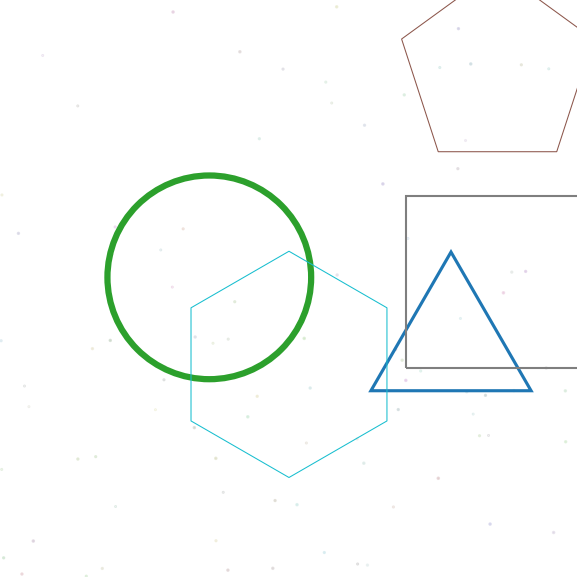[{"shape": "triangle", "thickness": 1.5, "radius": 0.8, "center": [0.781, 0.403]}, {"shape": "circle", "thickness": 3, "radius": 0.88, "center": [0.362, 0.519]}, {"shape": "pentagon", "thickness": 0.5, "radius": 0.87, "center": [0.861, 0.878]}, {"shape": "square", "thickness": 1, "radius": 0.75, "center": [0.852, 0.511]}, {"shape": "hexagon", "thickness": 0.5, "radius": 0.98, "center": [0.5, 0.368]}]